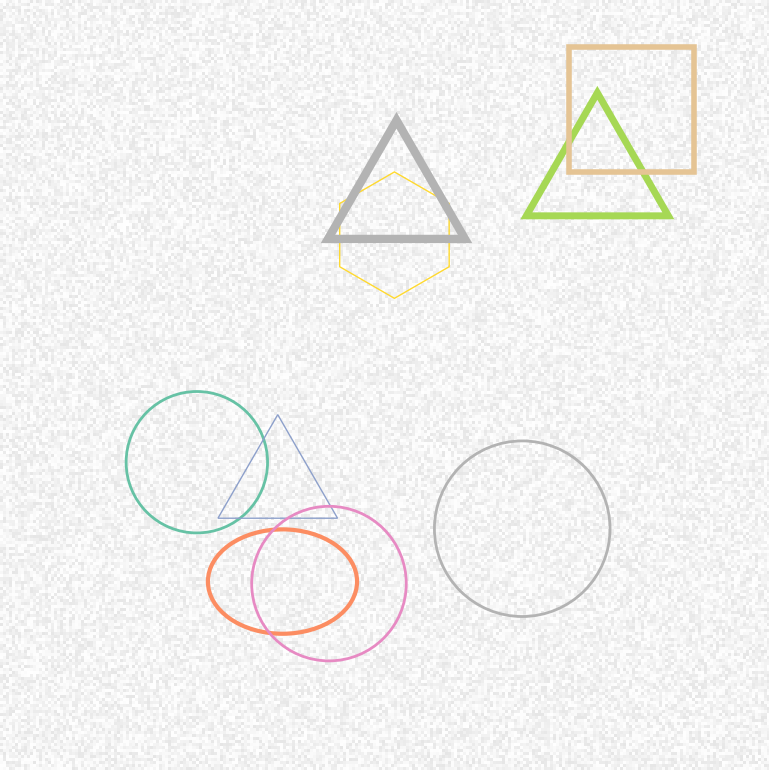[{"shape": "circle", "thickness": 1, "radius": 0.46, "center": [0.256, 0.4]}, {"shape": "oval", "thickness": 1.5, "radius": 0.48, "center": [0.367, 0.245]}, {"shape": "triangle", "thickness": 0.5, "radius": 0.45, "center": [0.361, 0.372]}, {"shape": "circle", "thickness": 1, "radius": 0.5, "center": [0.427, 0.242]}, {"shape": "triangle", "thickness": 2.5, "radius": 0.53, "center": [0.776, 0.773]}, {"shape": "hexagon", "thickness": 0.5, "radius": 0.41, "center": [0.512, 0.695]}, {"shape": "square", "thickness": 2, "radius": 0.41, "center": [0.82, 0.857]}, {"shape": "circle", "thickness": 1, "radius": 0.57, "center": [0.678, 0.313]}, {"shape": "triangle", "thickness": 3, "radius": 0.51, "center": [0.515, 0.741]}]